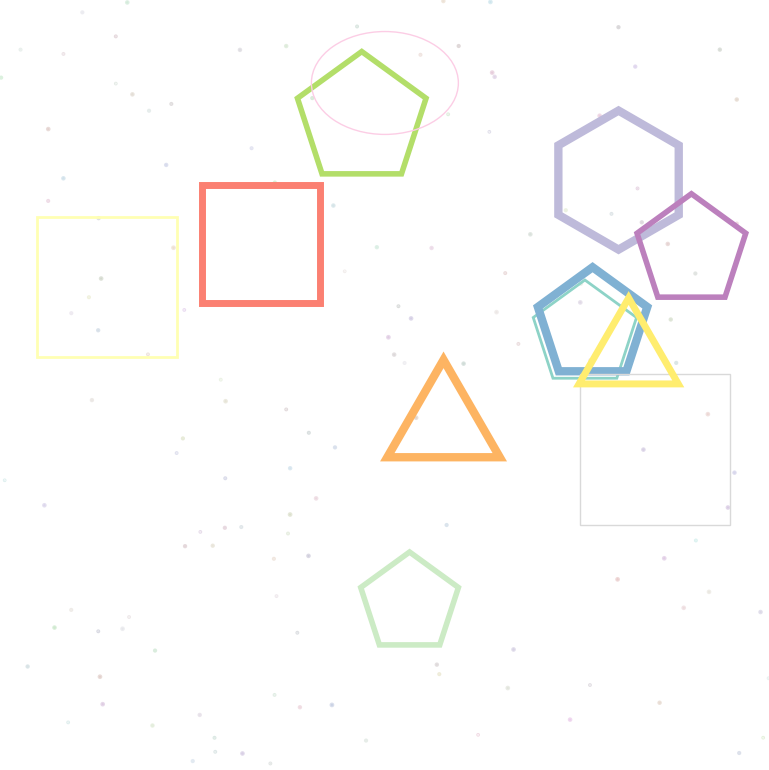[{"shape": "pentagon", "thickness": 1, "radius": 0.35, "center": [0.76, 0.566]}, {"shape": "square", "thickness": 1, "radius": 0.45, "center": [0.139, 0.627]}, {"shape": "hexagon", "thickness": 3, "radius": 0.45, "center": [0.803, 0.766]}, {"shape": "square", "thickness": 2.5, "radius": 0.38, "center": [0.339, 0.683]}, {"shape": "pentagon", "thickness": 3, "radius": 0.37, "center": [0.77, 0.578]}, {"shape": "triangle", "thickness": 3, "radius": 0.42, "center": [0.576, 0.448]}, {"shape": "pentagon", "thickness": 2, "radius": 0.44, "center": [0.47, 0.845]}, {"shape": "oval", "thickness": 0.5, "radius": 0.48, "center": [0.5, 0.892]}, {"shape": "square", "thickness": 0.5, "radius": 0.49, "center": [0.851, 0.416]}, {"shape": "pentagon", "thickness": 2, "radius": 0.37, "center": [0.898, 0.674]}, {"shape": "pentagon", "thickness": 2, "radius": 0.33, "center": [0.532, 0.216]}, {"shape": "triangle", "thickness": 2.5, "radius": 0.37, "center": [0.816, 0.539]}]